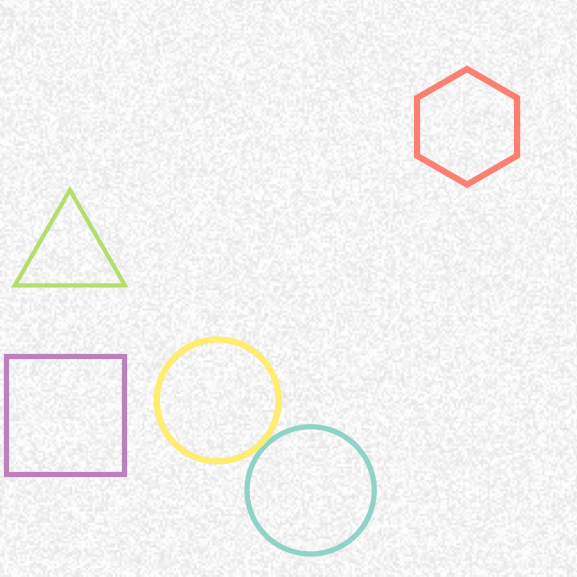[{"shape": "circle", "thickness": 2.5, "radius": 0.55, "center": [0.538, 0.15]}, {"shape": "hexagon", "thickness": 3, "radius": 0.5, "center": [0.809, 0.78]}, {"shape": "triangle", "thickness": 2, "radius": 0.55, "center": [0.121, 0.56]}, {"shape": "square", "thickness": 2.5, "radius": 0.51, "center": [0.112, 0.28]}, {"shape": "circle", "thickness": 3, "radius": 0.53, "center": [0.377, 0.306]}]